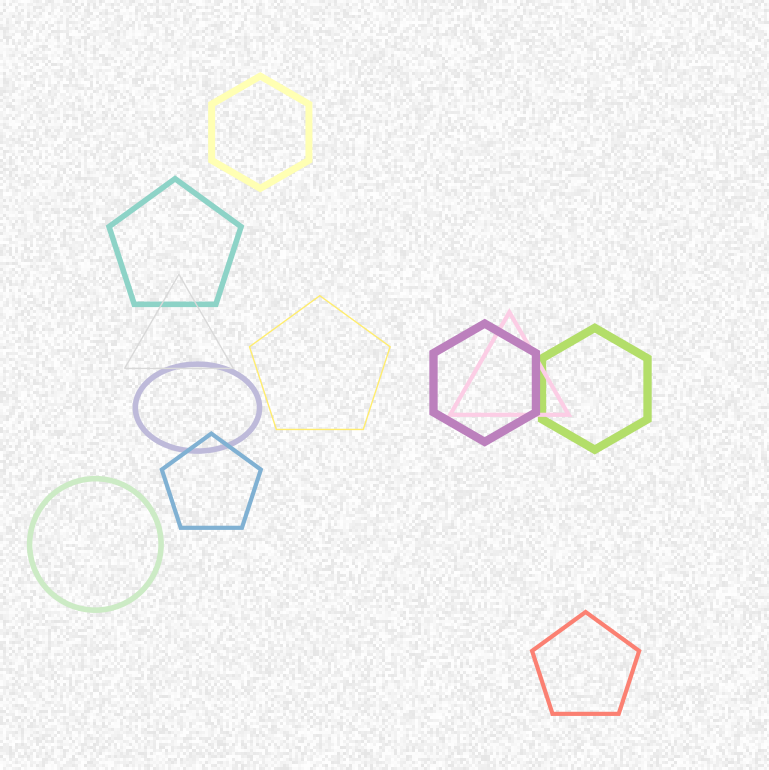[{"shape": "pentagon", "thickness": 2, "radius": 0.45, "center": [0.227, 0.678]}, {"shape": "hexagon", "thickness": 2.5, "radius": 0.36, "center": [0.338, 0.828]}, {"shape": "oval", "thickness": 2, "radius": 0.4, "center": [0.256, 0.471]}, {"shape": "pentagon", "thickness": 1.5, "radius": 0.37, "center": [0.761, 0.132]}, {"shape": "pentagon", "thickness": 1.5, "radius": 0.34, "center": [0.274, 0.369]}, {"shape": "hexagon", "thickness": 3, "radius": 0.4, "center": [0.772, 0.495]}, {"shape": "triangle", "thickness": 1.5, "radius": 0.44, "center": [0.662, 0.506]}, {"shape": "triangle", "thickness": 0.5, "radius": 0.41, "center": [0.232, 0.562]}, {"shape": "hexagon", "thickness": 3, "radius": 0.38, "center": [0.629, 0.503]}, {"shape": "circle", "thickness": 2, "radius": 0.43, "center": [0.124, 0.293]}, {"shape": "pentagon", "thickness": 0.5, "radius": 0.48, "center": [0.415, 0.52]}]